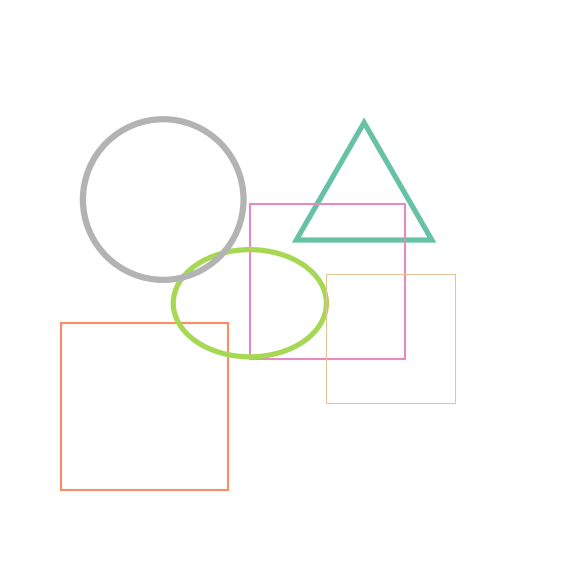[{"shape": "triangle", "thickness": 2.5, "radius": 0.68, "center": [0.63, 0.651]}, {"shape": "square", "thickness": 1, "radius": 0.72, "center": [0.251, 0.295]}, {"shape": "square", "thickness": 1, "radius": 0.67, "center": [0.567, 0.512]}, {"shape": "oval", "thickness": 2.5, "radius": 0.66, "center": [0.433, 0.474]}, {"shape": "square", "thickness": 0.5, "radius": 0.56, "center": [0.676, 0.412]}, {"shape": "circle", "thickness": 3, "radius": 0.7, "center": [0.283, 0.654]}]